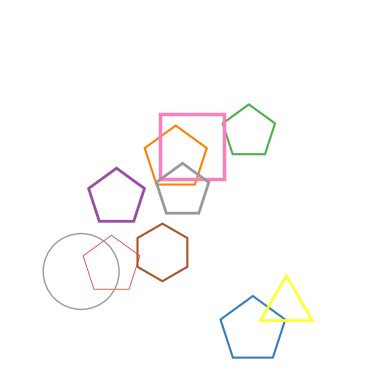[{"shape": "pentagon", "thickness": 0.5, "radius": 0.39, "center": [0.29, 0.312]}, {"shape": "pentagon", "thickness": 1.5, "radius": 0.44, "center": [0.657, 0.143]}, {"shape": "pentagon", "thickness": 1.5, "radius": 0.36, "center": [0.646, 0.657]}, {"shape": "pentagon", "thickness": 2, "radius": 0.38, "center": [0.303, 0.487]}, {"shape": "pentagon", "thickness": 1.5, "radius": 0.42, "center": [0.456, 0.589]}, {"shape": "triangle", "thickness": 2, "radius": 0.39, "center": [0.744, 0.206]}, {"shape": "hexagon", "thickness": 1.5, "radius": 0.37, "center": [0.422, 0.344]}, {"shape": "square", "thickness": 2.5, "radius": 0.42, "center": [0.499, 0.62]}, {"shape": "pentagon", "thickness": 2, "radius": 0.36, "center": [0.474, 0.504]}, {"shape": "circle", "thickness": 1, "radius": 0.49, "center": [0.211, 0.295]}]